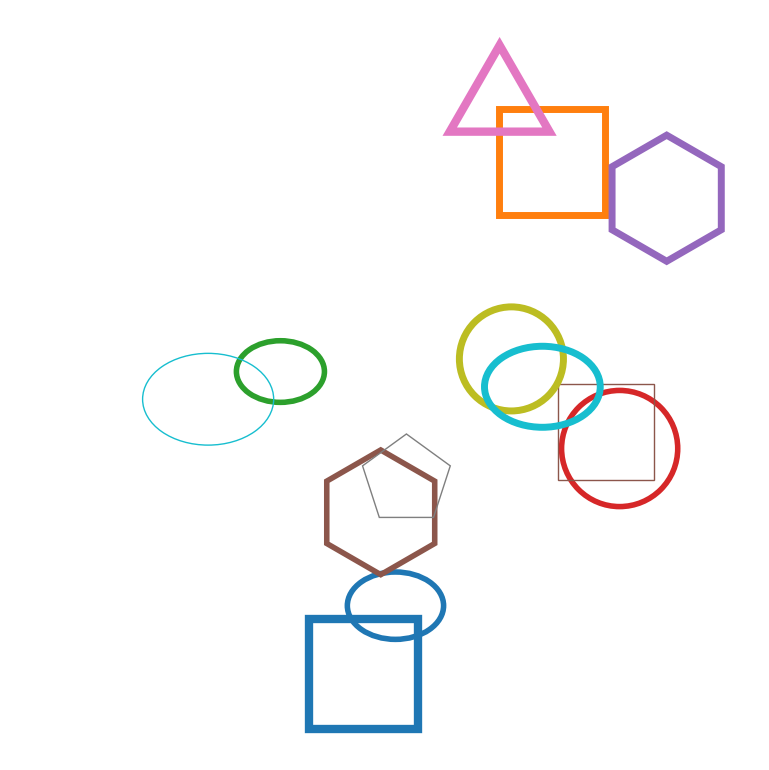[{"shape": "oval", "thickness": 2, "radius": 0.31, "center": [0.514, 0.213]}, {"shape": "square", "thickness": 3, "radius": 0.36, "center": [0.472, 0.125]}, {"shape": "square", "thickness": 2.5, "radius": 0.34, "center": [0.717, 0.789]}, {"shape": "oval", "thickness": 2, "radius": 0.29, "center": [0.364, 0.517]}, {"shape": "circle", "thickness": 2, "radius": 0.38, "center": [0.805, 0.418]}, {"shape": "hexagon", "thickness": 2.5, "radius": 0.41, "center": [0.866, 0.743]}, {"shape": "square", "thickness": 0.5, "radius": 0.31, "center": [0.787, 0.439]}, {"shape": "hexagon", "thickness": 2, "radius": 0.4, "center": [0.494, 0.335]}, {"shape": "triangle", "thickness": 3, "radius": 0.37, "center": [0.649, 0.866]}, {"shape": "pentagon", "thickness": 0.5, "radius": 0.3, "center": [0.528, 0.376]}, {"shape": "circle", "thickness": 2.5, "radius": 0.34, "center": [0.664, 0.534]}, {"shape": "oval", "thickness": 2.5, "radius": 0.38, "center": [0.704, 0.498]}, {"shape": "oval", "thickness": 0.5, "radius": 0.43, "center": [0.27, 0.482]}]